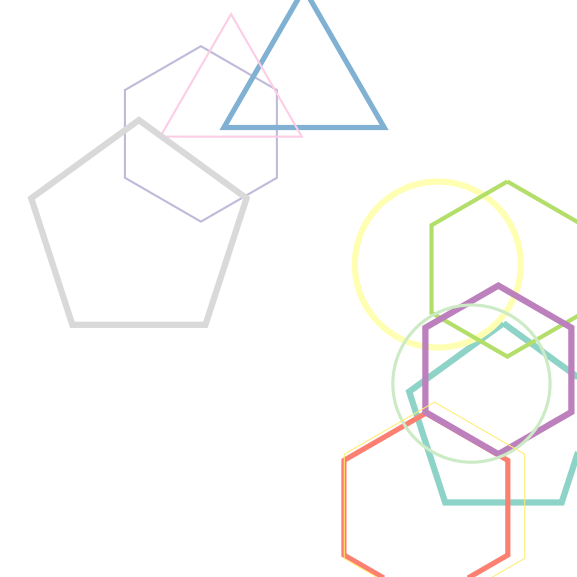[{"shape": "pentagon", "thickness": 3, "radius": 0.86, "center": [0.872, 0.268]}, {"shape": "circle", "thickness": 3, "radius": 0.72, "center": [0.758, 0.541]}, {"shape": "hexagon", "thickness": 1, "radius": 0.76, "center": [0.348, 0.767]}, {"shape": "hexagon", "thickness": 2.5, "radius": 0.82, "center": [0.737, 0.12]}, {"shape": "triangle", "thickness": 2.5, "radius": 0.8, "center": [0.526, 0.858]}, {"shape": "hexagon", "thickness": 2, "radius": 0.76, "center": [0.879, 0.533]}, {"shape": "triangle", "thickness": 1, "radius": 0.71, "center": [0.4, 0.833]}, {"shape": "pentagon", "thickness": 3, "radius": 0.98, "center": [0.241, 0.595]}, {"shape": "hexagon", "thickness": 3, "radius": 0.73, "center": [0.863, 0.359]}, {"shape": "circle", "thickness": 1.5, "radius": 0.68, "center": [0.816, 0.335]}, {"shape": "hexagon", "thickness": 0.5, "radius": 0.9, "center": [0.752, 0.122]}]